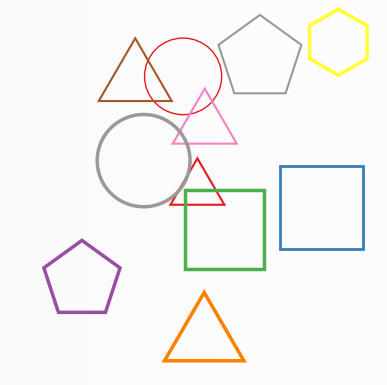[{"shape": "circle", "thickness": 1, "radius": 0.5, "center": [0.473, 0.802]}, {"shape": "triangle", "thickness": 1.5, "radius": 0.4, "center": [0.509, 0.508]}, {"shape": "square", "thickness": 2, "radius": 0.53, "center": [0.829, 0.461]}, {"shape": "square", "thickness": 2.5, "radius": 0.51, "center": [0.58, 0.404]}, {"shape": "pentagon", "thickness": 2.5, "radius": 0.52, "center": [0.211, 0.272]}, {"shape": "triangle", "thickness": 2.5, "radius": 0.59, "center": [0.527, 0.122]}, {"shape": "hexagon", "thickness": 2.5, "radius": 0.43, "center": [0.873, 0.89]}, {"shape": "triangle", "thickness": 1.5, "radius": 0.54, "center": [0.349, 0.792]}, {"shape": "triangle", "thickness": 1.5, "radius": 0.48, "center": [0.528, 0.675]}, {"shape": "pentagon", "thickness": 1.5, "radius": 0.56, "center": [0.671, 0.849]}, {"shape": "circle", "thickness": 2.5, "radius": 0.6, "center": [0.371, 0.583]}]